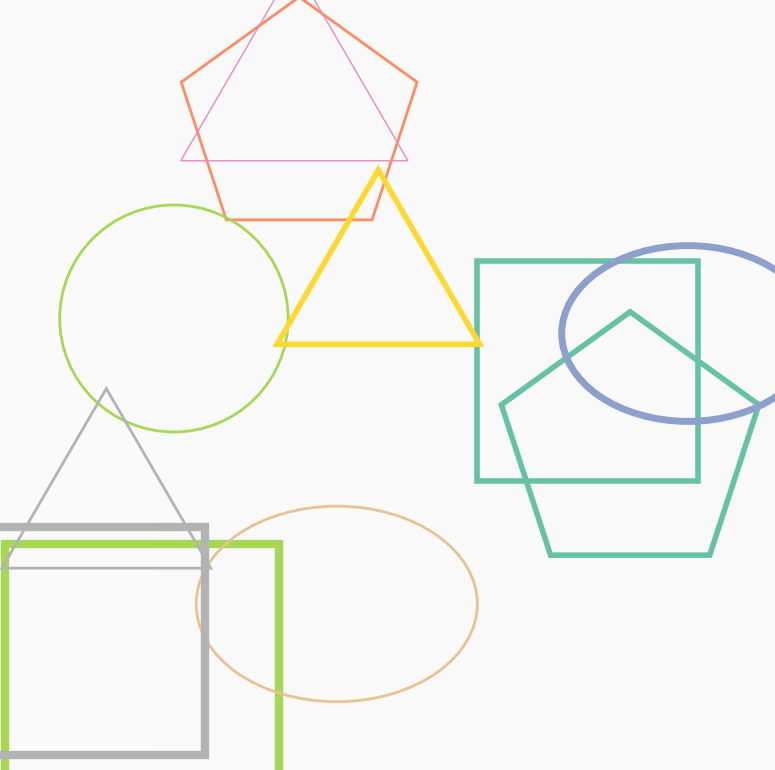[{"shape": "square", "thickness": 2, "radius": 0.71, "center": [0.758, 0.518]}, {"shape": "pentagon", "thickness": 2, "radius": 0.87, "center": [0.813, 0.42]}, {"shape": "pentagon", "thickness": 1, "radius": 0.8, "center": [0.386, 0.844]}, {"shape": "oval", "thickness": 2.5, "radius": 0.82, "center": [0.888, 0.567]}, {"shape": "triangle", "thickness": 0.5, "radius": 0.85, "center": [0.38, 0.876]}, {"shape": "square", "thickness": 3, "radius": 0.89, "center": [0.183, 0.116]}, {"shape": "circle", "thickness": 1, "radius": 0.74, "center": [0.224, 0.586]}, {"shape": "triangle", "thickness": 2, "radius": 0.75, "center": [0.488, 0.628]}, {"shape": "oval", "thickness": 1, "radius": 0.91, "center": [0.435, 0.216]}, {"shape": "square", "thickness": 3, "radius": 0.74, "center": [0.116, 0.167]}, {"shape": "triangle", "thickness": 1, "radius": 0.78, "center": [0.137, 0.34]}]